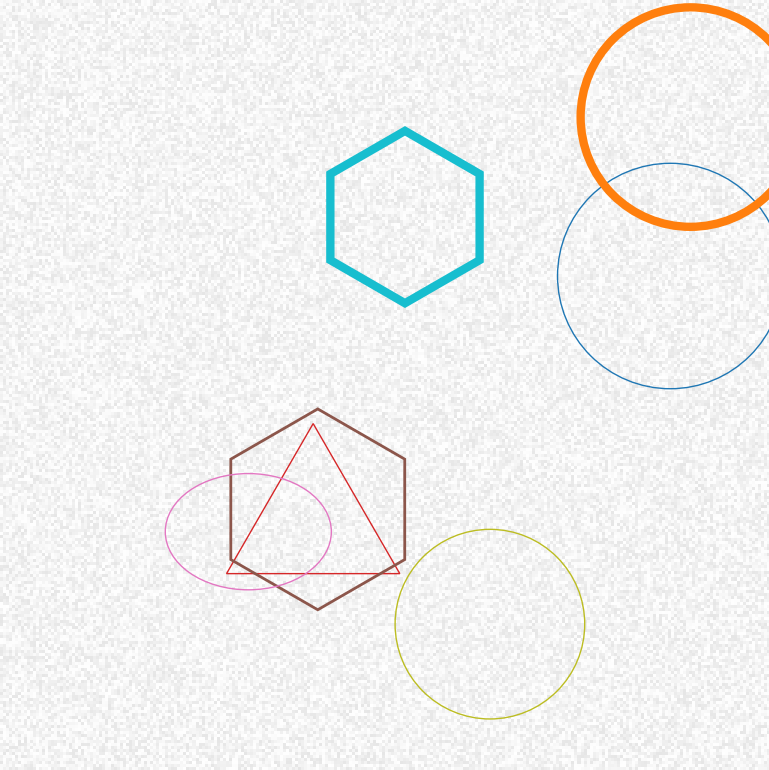[{"shape": "circle", "thickness": 0.5, "radius": 0.73, "center": [0.87, 0.642]}, {"shape": "circle", "thickness": 3, "radius": 0.71, "center": [0.897, 0.848]}, {"shape": "triangle", "thickness": 0.5, "radius": 0.65, "center": [0.407, 0.32]}, {"shape": "hexagon", "thickness": 1, "radius": 0.65, "center": [0.413, 0.338]}, {"shape": "oval", "thickness": 0.5, "radius": 0.54, "center": [0.322, 0.309]}, {"shape": "circle", "thickness": 0.5, "radius": 0.62, "center": [0.636, 0.189]}, {"shape": "hexagon", "thickness": 3, "radius": 0.56, "center": [0.526, 0.718]}]